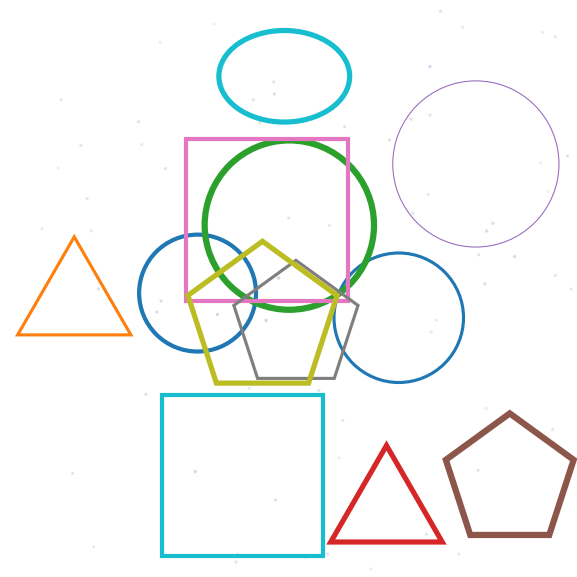[{"shape": "circle", "thickness": 1.5, "radius": 0.56, "center": [0.691, 0.449]}, {"shape": "circle", "thickness": 2, "radius": 0.51, "center": [0.342, 0.492]}, {"shape": "triangle", "thickness": 1.5, "radius": 0.57, "center": [0.129, 0.476]}, {"shape": "circle", "thickness": 3, "radius": 0.73, "center": [0.501, 0.609]}, {"shape": "triangle", "thickness": 2.5, "radius": 0.56, "center": [0.669, 0.116]}, {"shape": "circle", "thickness": 0.5, "radius": 0.72, "center": [0.824, 0.715]}, {"shape": "pentagon", "thickness": 3, "radius": 0.58, "center": [0.883, 0.167]}, {"shape": "square", "thickness": 2, "radius": 0.7, "center": [0.462, 0.618]}, {"shape": "pentagon", "thickness": 1.5, "radius": 0.57, "center": [0.512, 0.435]}, {"shape": "pentagon", "thickness": 2.5, "radius": 0.68, "center": [0.455, 0.446]}, {"shape": "square", "thickness": 2, "radius": 0.7, "center": [0.42, 0.175]}, {"shape": "oval", "thickness": 2.5, "radius": 0.57, "center": [0.492, 0.867]}]